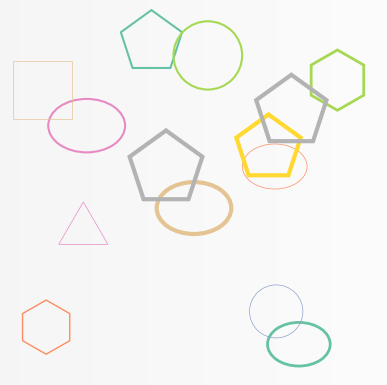[{"shape": "oval", "thickness": 2, "radius": 0.4, "center": [0.771, 0.106]}, {"shape": "pentagon", "thickness": 1.5, "radius": 0.42, "center": [0.391, 0.891]}, {"shape": "oval", "thickness": 0.5, "radius": 0.42, "center": [0.709, 0.568]}, {"shape": "hexagon", "thickness": 1, "radius": 0.35, "center": [0.119, 0.15]}, {"shape": "circle", "thickness": 0.5, "radius": 0.34, "center": [0.713, 0.191]}, {"shape": "oval", "thickness": 1.5, "radius": 0.5, "center": [0.224, 0.674]}, {"shape": "triangle", "thickness": 0.5, "radius": 0.37, "center": [0.215, 0.402]}, {"shape": "hexagon", "thickness": 2, "radius": 0.39, "center": [0.871, 0.792]}, {"shape": "circle", "thickness": 1.5, "radius": 0.44, "center": [0.536, 0.856]}, {"shape": "pentagon", "thickness": 3, "radius": 0.44, "center": [0.693, 0.615]}, {"shape": "oval", "thickness": 3, "radius": 0.48, "center": [0.501, 0.46]}, {"shape": "square", "thickness": 0.5, "radius": 0.38, "center": [0.11, 0.766]}, {"shape": "pentagon", "thickness": 3, "radius": 0.48, "center": [0.752, 0.71]}, {"shape": "pentagon", "thickness": 3, "radius": 0.49, "center": [0.428, 0.562]}]